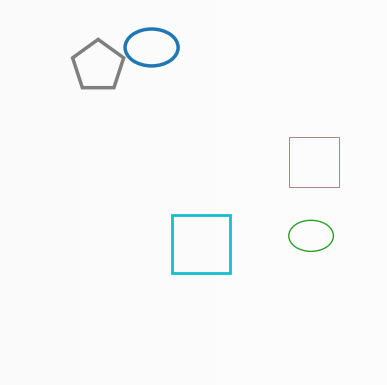[{"shape": "oval", "thickness": 2.5, "radius": 0.34, "center": [0.391, 0.877]}, {"shape": "oval", "thickness": 1, "radius": 0.29, "center": [0.803, 0.387]}, {"shape": "square", "thickness": 0.5, "radius": 0.33, "center": [0.81, 0.58]}, {"shape": "pentagon", "thickness": 2.5, "radius": 0.35, "center": [0.253, 0.828]}, {"shape": "square", "thickness": 2, "radius": 0.38, "center": [0.519, 0.366]}]